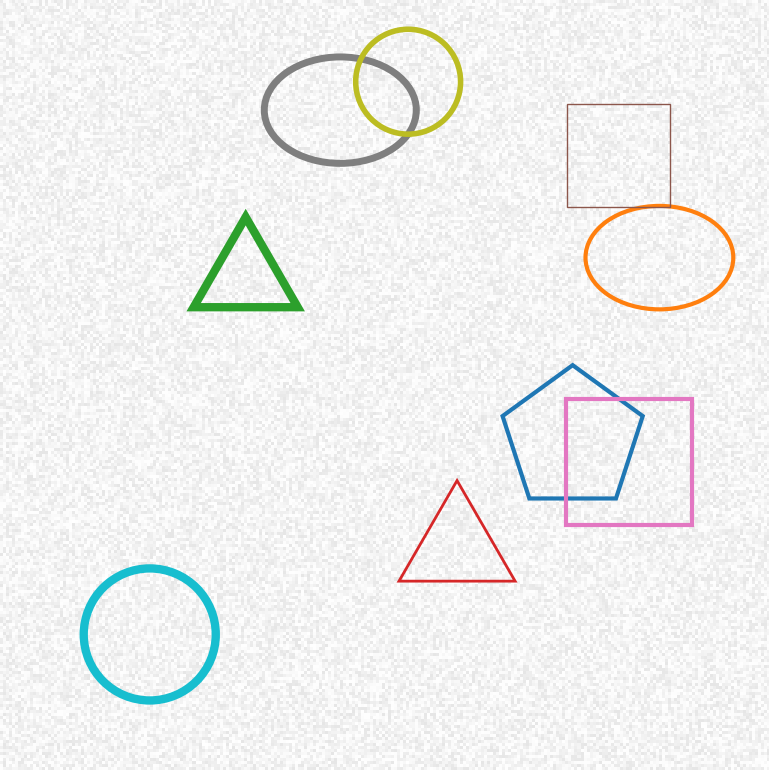[{"shape": "pentagon", "thickness": 1.5, "radius": 0.48, "center": [0.744, 0.43]}, {"shape": "oval", "thickness": 1.5, "radius": 0.48, "center": [0.856, 0.665]}, {"shape": "triangle", "thickness": 3, "radius": 0.39, "center": [0.319, 0.64]}, {"shape": "triangle", "thickness": 1, "radius": 0.44, "center": [0.594, 0.289]}, {"shape": "square", "thickness": 0.5, "radius": 0.34, "center": [0.803, 0.798]}, {"shape": "square", "thickness": 1.5, "radius": 0.41, "center": [0.817, 0.4]}, {"shape": "oval", "thickness": 2.5, "radius": 0.49, "center": [0.442, 0.857]}, {"shape": "circle", "thickness": 2, "radius": 0.34, "center": [0.53, 0.894]}, {"shape": "circle", "thickness": 3, "radius": 0.43, "center": [0.194, 0.176]}]